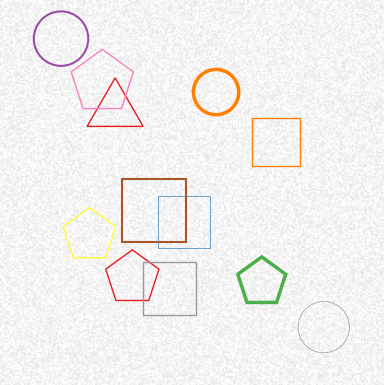[{"shape": "pentagon", "thickness": 1, "radius": 0.36, "center": [0.344, 0.278]}, {"shape": "triangle", "thickness": 1, "radius": 0.42, "center": [0.299, 0.714]}, {"shape": "square", "thickness": 0.5, "radius": 0.34, "center": [0.479, 0.423]}, {"shape": "pentagon", "thickness": 2.5, "radius": 0.33, "center": [0.68, 0.267]}, {"shape": "circle", "thickness": 1.5, "radius": 0.35, "center": [0.159, 0.9]}, {"shape": "circle", "thickness": 2.5, "radius": 0.29, "center": [0.561, 0.761]}, {"shape": "square", "thickness": 1, "radius": 0.31, "center": [0.716, 0.631]}, {"shape": "pentagon", "thickness": 1, "radius": 0.36, "center": [0.232, 0.389]}, {"shape": "square", "thickness": 1.5, "radius": 0.41, "center": [0.401, 0.454]}, {"shape": "pentagon", "thickness": 1, "radius": 0.42, "center": [0.266, 0.787]}, {"shape": "square", "thickness": 1, "radius": 0.34, "center": [0.441, 0.251]}, {"shape": "circle", "thickness": 0.5, "radius": 0.33, "center": [0.841, 0.15]}]